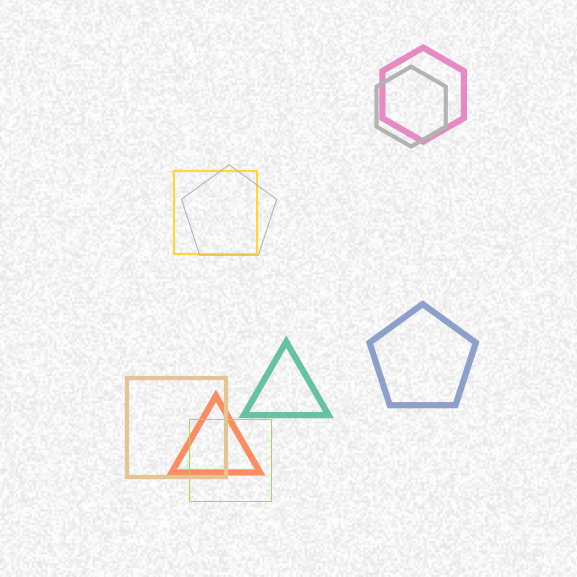[{"shape": "triangle", "thickness": 3, "radius": 0.42, "center": [0.496, 0.323]}, {"shape": "triangle", "thickness": 3, "radius": 0.44, "center": [0.374, 0.225]}, {"shape": "pentagon", "thickness": 3, "radius": 0.48, "center": [0.732, 0.376]}, {"shape": "hexagon", "thickness": 3, "radius": 0.41, "center": [0.733, 0.835]}, {"shape": "square", "thickness": 0.5, "radius": 0.36, "center": [0.398, 0.203]}, {"shape": "square", "thickness": 1, "radius": 0.36, "center": [0.373, 0.631]}, {"shape": "square", "thickness": 2, "radius": 0.43, "center": [0.306, 0.259]}, {"shape": "pentagon", "thickness": 0.5, "radius": 0.43, "center": [0.397, 0.627]}, {"shape": "hexagon", "thickness": 2, "radius": 0.35, "center": [0.712, 0.815]}]